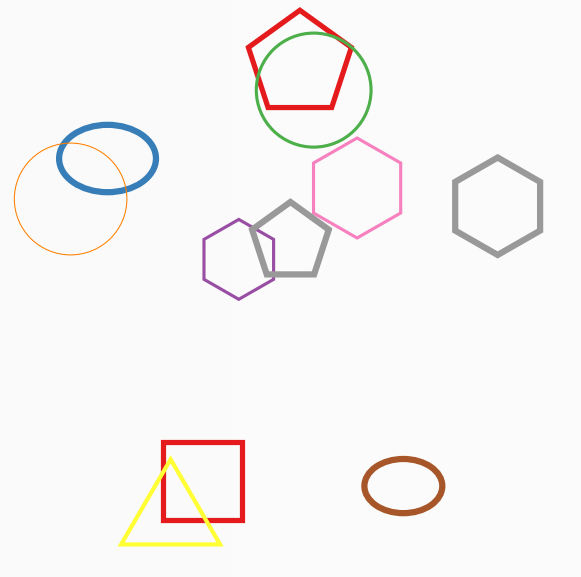[{"shape": "square", "thickness": 2.5, "radius": 0.34, "center": [0.348, 0.166]}, {"shape": "pentagon", "thickness": 2.5, "radius": 0.47, "center": [0.516, 0.888]}, {"shape": "oval", "thickness": 3, "radius": 0.42, "center": [0.185, 0.725]}, {"shape": "circle", "thickness": 1.5, "radius": 0.49, "center": [0.54, 0.843]}, {"shape": "hexagon", "thickness": 1.5, "radius": 0.35, "center": [0.411, 0.55]}, {"shape": "circle", "thickness": 0.5, "radius": 0.48, "center": [0.121, 0.655]}, {"shape": "triangle", "thickness": 2, "radius": 0.49, "center": [0.294, 0.106]}, {"shape": "oval", "thickness": 3, "radius": 0.34, "center": [0.694, 0.157]}, {"shape": "hexagon", "thickness": 1.5, "radius": 0.43, "center": [0.614, 0.674]}, {"shape": "hexagon", "thickness": 3, "radius": 0.42, "center": [0.856, 0.642]}, {"shape": "pentagon", "thickness": 3, "radius": 0.35, "center": [0.5, 0.58]}]